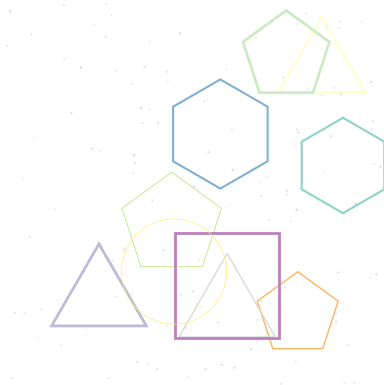[{"shape": "hexagon", "thickness": 1.5, "radius": 0.62, "center": [0.891, 0.57]}, {"shape": "triangle", "thickness": 1, "radius": 0.65, "center": [0.836, 0.826]}, {"shape": "triangle", "thickness": 2, "radius": 0.71, "center": [0.257, 0.224]}, {"shape": "hexagon", "thickness": 1.5, "radius": 0.71, "center": [0.572, 0.652]}, {"shape": "pentagon", "thickness": 1, "radius": 0.55, "center": [0.773, 0.184]}, {"shape": "pentagon", "thickness": 0.5, "radius": 0.68, "center": [0.446, 0.417]}, {"shape": "triangle", "thickness": 1, "radius": 0.72, "center": [0.59, 0.197]}, {"shape": "square", "thickness": 2, "radius": 0.68, "center": [0.59, 0.258]}, {"shape": "pentagon", "thickness": 2, "radius": 0.59, "center": [0.743, 0.855]}, {"shape": "circle", "thickness": 0.5, "radius": 0.68, "center": [0.452, 0.295]}]